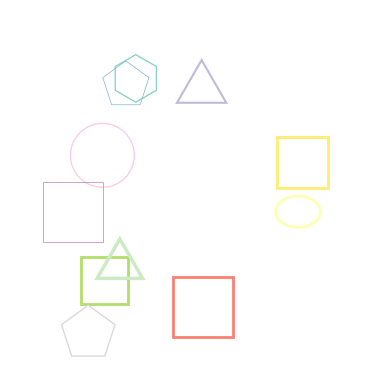[{"shape": "hexagon", "thickness": 1, "radius": 0.31, "center": [0.353, 0.796]}, {"shape": "oval", "thickness": 2, "radius": 0.29, "center": [0.774, 0.45]}, {"shape": "triangle", "thickness": 1.5, "radius": 0.37, "center": [0.524, 0.77]}, {"shape": "square", "thickness": 2, "radius": 0.39, "center": [0.528, 0.202]}, {"shape": "pentagon", "thickness": 0.5, "radius": 0.32, "center": [0.327, 0.779]}, {"shape": "square", "thickness": 2, "radius": 0.3, "center": [0.272, 0.271]}, {"shape": "circle", "thickness": 1, "radius": 0.42, "center": [0.266, 0.597]}, {"shape": "pentagon", "thickness": 1, "radius": 0.37, "center": [0.229, 0.134]}, {"shape": "square", "thickness": 0.5, "radius": 0.39, "center": [0.19, 0.449]}, {"shape": "triangle", "thickness": 2.5, "radius": 0.34, "center": [0.311, 0.311]}, {"shape": "square", "thickness": 2, "radius": 0.33, "center": [0.786, 0.577]}]